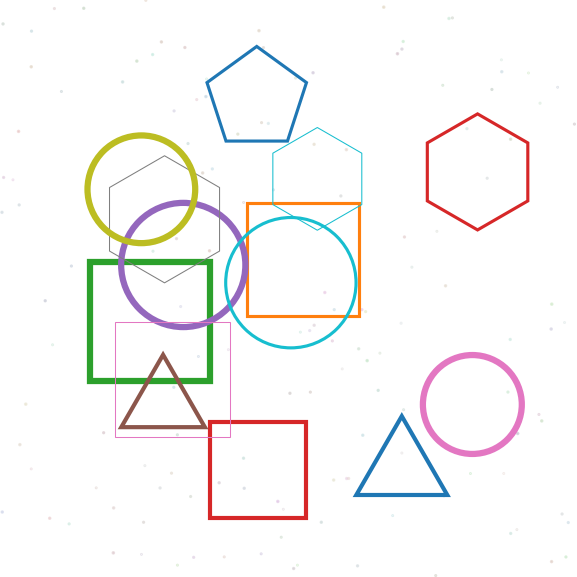[{"shape": "pentagon", "thickness": 1.5, "radius": 0.45, "center": [0.445, 0.828]}, {"shape": "triangle", "thickness": 2, "radius": 0.45, "center": [0.696, 0.187]}, {"shape": "square", "thickness": 1.5, "radius": 0.49, "center": [0.524, 0.55]}, {"shape": "square", "thickness": 3, "radius": 0.52, "center": [0.26, 0.442]}, {"shape": "hexagon", "thickness": 1.5, "radius": 0.5, "center": [0.827, 0.701]}, {"shape": "square", "thickness": 2, "radius": 0.42, "center": [0.446, 0.185]}, {"shape": "circle", "thickness": 3, "radius": 0.54, "center": [0.317, 0.54]}, {"shape": "triangle", "thickness": 2, "radius": 0.42, "center": [0.282, 0.301]}, {"shape": "circle", "thickness": 3, "radius": 0.43, "center": [0.818, 0.299]}, {"shape": "square", "thickness": 0.5, "radius": 0.5, "center": [0.298, 0.341]}, {"shape": "hexagon", "thickness": 0.5, "radius": 0.55, "center": [0.285, 0.619]}, {"shape": "circle", "thickness": 3, "radius": 0.47, "center": [0.245, 0.671]}, {"shape": "hexagon", "thickness": 0.5, "radius": 0.44, "center": [0.549, 0.689]}, {"shape": "circle", "thickness": 1.5, "radius": 0.56, "center": [0.504, 0.51]}]